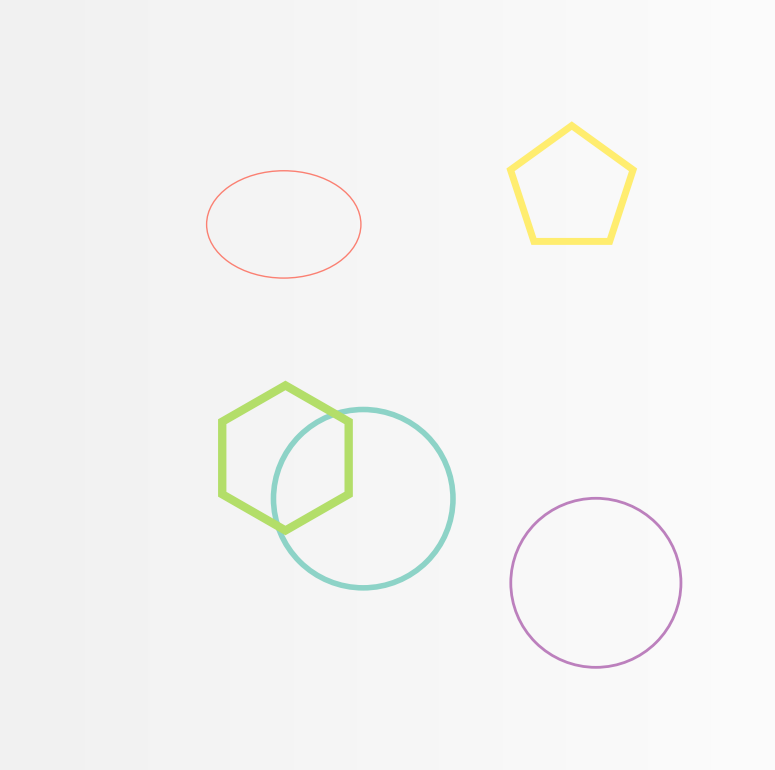[{"shape": "circle", "thickness": 2, "radius": 0.58, "center": [0.469, 0.352]}, {"shape": "oval", "thickness": 0.5, "radius": 0.5, "center": [0.366, 0.709]}, {"shape": "hexagon", "thickness": 3, "radius": 0.47, "center": [0.368, 0.405]}, {"shape": "circle", "thickness": 1, "radius": 0.55, "center": [0.769, 0.243]}, {"shape": "pentagon", "thickness": 2.5, "radius": 0.42, "center": [0.738, 0.754]}]